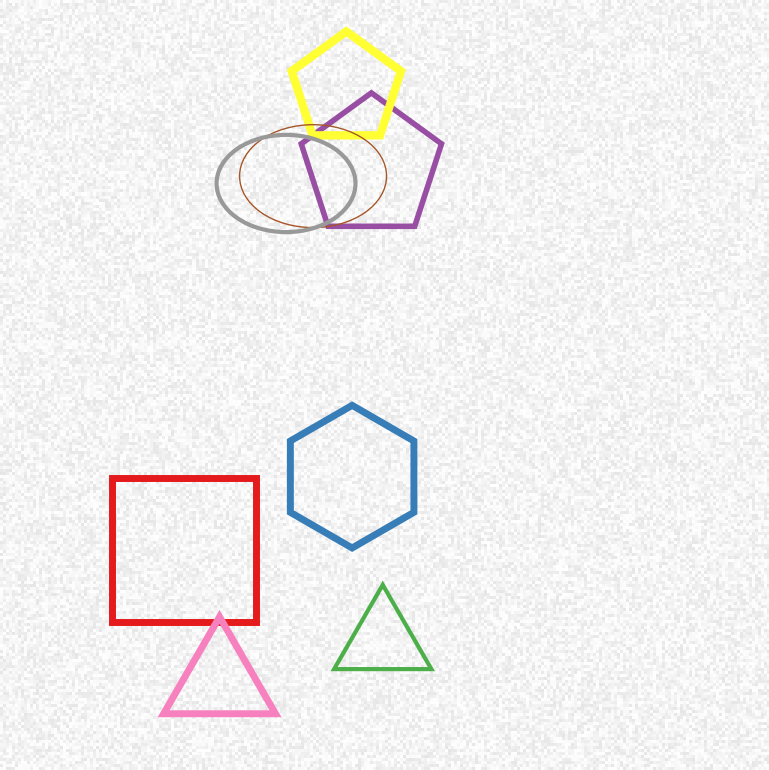[{"shape": "square", "thickness": 2.5, "radius": 0.47, "center": [0.239, 0.286]}, {"shape": "hexagon", "thickness": 2.5, "radius": 0.46, "center": [0.457, 0.381]}, {"shape": "triangle", "thickness": 1.5, "radius": 0.36, "center": [0.497, 0.168]}, {"shape": "pentagon", "thickness": 2, "radius": 0.48, "center": [0.482, 0.784]}, {"shape": "pentagon", "thickness": 3, "radius": 0.37, "center": [0.45, 0.885]}, {"shape": "oval", "thickness": 0.5, "radius": 0.48, "center": [0.407, 0.771]}, {"shape": "triangle", "thickness": 2.5, "radius": 0.42, "center": [0.285, 0.115]}, {"shape": "oval", "thickness": 1.5, "radius": 0.45, "center": [0.371, 0.762]}]